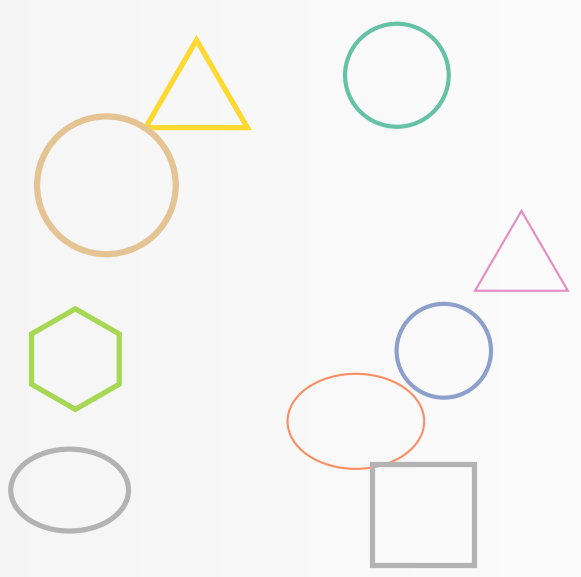[{"shape": "circle", "thickness": 2, "radius": 0.45, "center": [0.683, 0.869]}, {"shape": "oval", "thickness": 1, "radius": 0.59, "center": [0.612, 0.27]}, {"shape": "circle", "thickness": 2, "radius": 0.41, "center": [0.764, 0.392]}, {"shape": "triangle", "thickness": 1, "radius": 0.46, "center": [0.897, 0.542]}, {"shape": "hexagon", "thickness": 2.5, "radius": 0.44, "center": [0.13, 0.377]}, {"shape": "triangle", "thickness": 2.5, "radius": 0.51, "center": [0.338, 0.829]}, {"shape": "circle", "thickness": 3, "radius": 0.6, "center": [0.183, 0.678]}, {"shape": "oval", "thickness": 2.5, "radius": 0.51, "center": [0.12, 0.15]}, {"shape": "square", "thickness": 2.5, "radius": 0.44, "center": [0.728, 0.108]}]